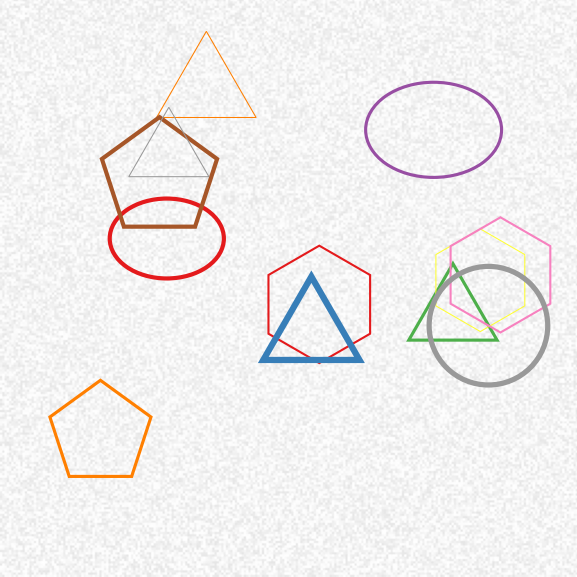[{"shape": "hexagon", "thickness": 1, "radius": 0.51, "center": [0.553, 0.472]}, {"shape": "oval", "thickness": 2, "radius": 0.49, "center": [0.289, 0.586]}, {"shape": "triangle", "thickness": 3, "radius": 0.48, "center": [0.539, 0.424]}, {"shape": "triangle", "thickness": 1.5, "radius": 0.44, "center": [0.784, 0.454]}, {"shape": "oval", "thickness": 1.5, "radius": 0.59, "center": [0.751, 0.774]}, {"shape": "pentagon", "thickness": 1.5, "radius": 0.46, "center": [0.174, 0.249]}, {"shape": "triangle", "thickness": 0.5, "radius": 0.5, "center": [0.357, 0.845]}, {"shape": "hexagon", "thickness": 0.5, "radius": 0.44, "center": [0.832, 0.514]}, {"shape": "pentagon", "thickness": 2, "radius": 0.52, "center": [0.276, 0.691]}, {"shape": "hexagon", "thickness": 1, "radius": 0.5, "center": [0.867, 0.523]}, {"shape": "triangle", "thickness": 0.5, "radius": 0.4, "center": [0.292, 0.733]}, {"shape": "circle", "thickness": 2.5, "radius": 0.51, "center": [0.846, 0.435]}]